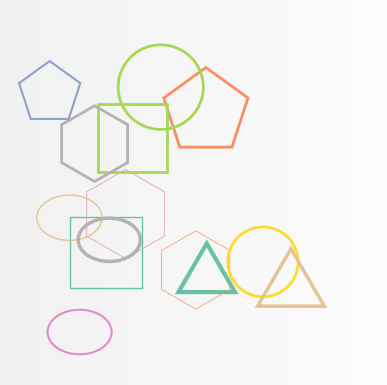[{"shape": "square", "thickness": 1, "radius": 0.46, "center": [0.273, 0.344]}, {"shape": "triangle", "thickness": 3, "radius": 0.42, "center": [0.533, 0.283]}, {"shape": "hexagon", "thickness": 0.5, "radius": 0.51, "center": [0.505, 0.299]}, {"shape": "pentagon", "thickness": 2, "radius": 0.57, "center": [0.531, 0.71]}, {"shape": "pentagon", "thickness": 1.5, "radius": 0.42, "center": [0.128, 0.758]}, {"shape": "hexagon", "thickness": 0.5, "radius": 0.58, "center": [0.324, 0.444]}, {"shape": "oval", "thickness": 1.5, "radius": 0.41, "center": [0.205, 0.138]}, {"shape": "square", "thickness": 2, "radius": 0.44, "center": [0.343, 0.641]}, {"shape": "circle", "thickness": 2, "radius": 0.55, "center": [0.415, 0.774]}, {"shape": "circle", "thickness": 2, "radius": 0.45, "center": [0.679, 0.32]}, {"shape": "oval", "thickness": 1, "radius": 0.42, "center": [0.179, 0.435]}, {"shape": "triangle", "thickness": 2.5, "radius": 0.5, "center": [0.751, 0.255]}, {"shape": "hexagon", "thickness": 2, "radius": 0.49, "center": [0.244, 0.627]}, {"shape": "oval", "thickness": 2.5, "radius": 0.4, "center": [0.282, 0.377]}]